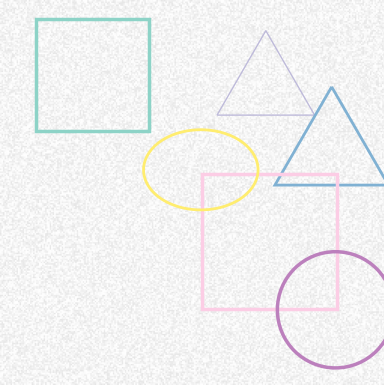[{"shape": "square", "thickness": 2.5, "radius": 0.73, "center": [0.241, 0.805]}, {"shape": "triangle", "thickness": 1, "radius": 0.73, "center": [0.69, 0.774]}, {"shape": "triangle", "thickness": 2, "radius": 0.85, "center": [0.861, 0.604]}, {"shape": "square", "thickness": 2.5, "radius": 0.88, "center": [0.7, 0.373]}, {"shape": "circle", "thickness": 2.5, "radius": 0.75, "center": [0.871, 0.195]}, {"shape": "oval", "thickness": 2, "radius": 0.74, "center": [0.522, 0.559]}]